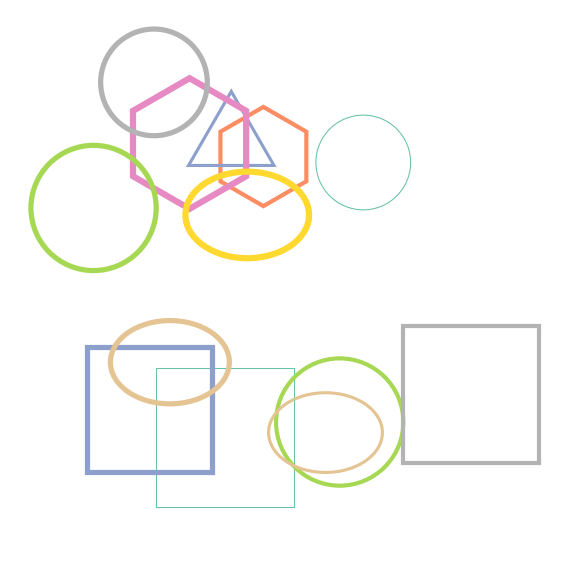[{"shape": "square", "thickness": 0.5, "radius": 0.6, "center": [0.39, 0.241]}, {"shape": "circle", "thickness": 0.5, "radius": 0.41, "center": [0.629, 0.718]}, {"shape": "hexagon", "thickness": 2, "radius": 0.43, "center": [0.456, 0.728]}, {"shape": "square", "thickness": 2.5, "radius": 0.54, "center": [0.259, 0.29]}, {"shape": "triangle", "thickness": 1.5, "radius": 0.43, "center": [0.4, 0.755]}, {"shape": "hexagon", "thickness": 3, "radius": 0.57, "center": [0.328, 0.751]}, {"shape": "circle", "thickness": 2, "radius": 0.55, "center": [0.588, 0.268]}, {"shape": "circle", "thickness": 2.5, "radius": 0.54, "center": [0.162, 0.639]}, {"shape": "oval", "thickness": 3, "radius": 0.54, "center": [0.428, 0.627]}, {"shape": "oval", "thickness": 2.5, "radius": 0.51, "center": [0.294, 0.372]}, {"shape": "oval", "thickness": 1.5, "radius": 0.49, "center": [0.564, 0.25]}, {"shape": "square", "thickness": 2, "radius": 0.59, "center": [0.816, 0.316]}, {"shape": "circle", "thickness": 2.5, "radius": 0.46, "center": [0.267, 0.856]}]